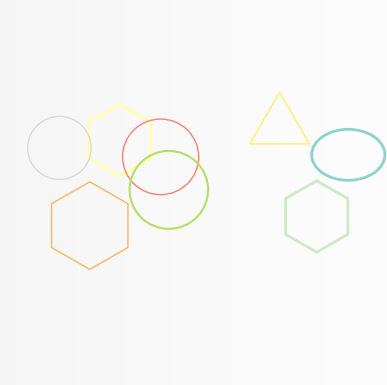[{"shape": "oval", "thickness": 2, "radius": 0.47, "center": [0.899, 0.598]}, {"shape": "hexagon", "thickness": 2, "radius": 0.46, "center": [0.309, 0.636]}, {"shape": "circle", "thickness": 1, "radius": 0.49, "center": [0.415, 0.593]}, {"shape": "hexagon", "thickness": 1, "radius": 0.57, "center": [0.232, 0.414]}, {"shape": "circle", "thickness": 1.5, "radius": 0.51, "center": [0.436, 0.507]}, {"shape": "circle", "thickness": 1, "radius": 0.41, "center": [0.153, 0.616]}, {"shape": "hexagon", "thickness": 2, "radius": 0.46, "center": [0.817, 0.438]}, {"shape": "triangle", "thickness": 1, "radius": 0.45, "center": [0.722, 0.671]}]